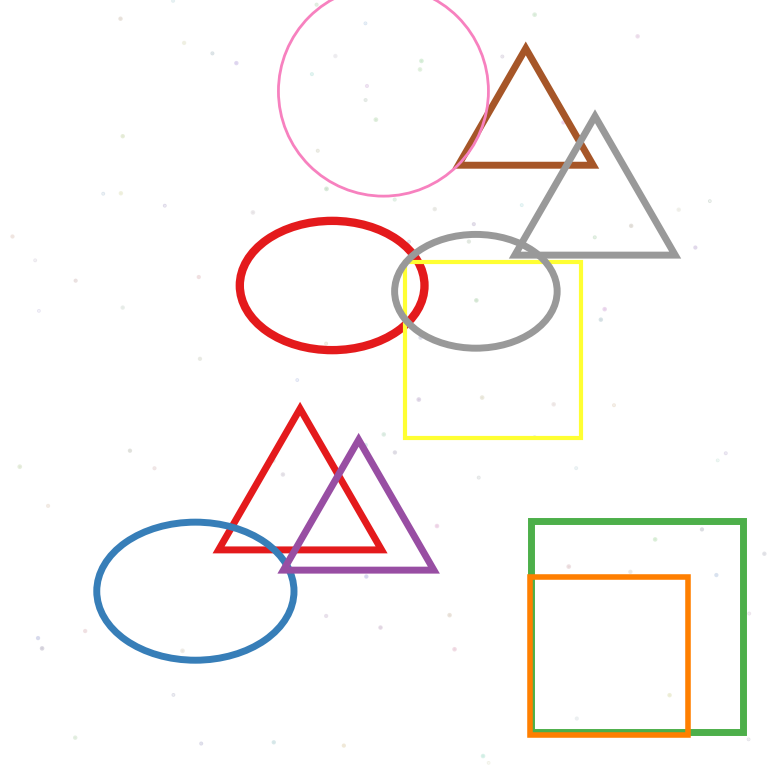[{"shape": "oval", "thickness": 3, "radius": 0.6, "center": [0.431, 0.629]}, {"shape": "triangle", "thickness": 2.5, "radius": 0.61, "center": [0.39, 0.347]}, {"shape": "oval", "thickness": 2.5, "radius": 0.64, "center": [0.254, 0.232]}, {"shape": "square", "thickness": 2.5, "radius": 0.69, "center": [0.827, 0.186]}, {"shape": "triangle", "thickness": 2.5, "radius": 0.56, "center": [0.466, 0.316]}, {"shape": "square", "thickness": 2, "radius": 0.51, "center": [0.791, 0.148]}, {"shape": "square", "thickness": 1.5, "radius": 0.57, "center": [0.64, 0.545]}, {"shape": "triangle", "thickness": 2.5, "radius": 0.51, "center": [0.683, 0.836]}, {"shape": "circle", "thickness": 1, "radius": 0.68, "center": [0.498, 0.882]}, {"shape": "oval", "thickness": 2.5, "radius": 0.53, "center": [0.618, 0.622]}, {"shape": "triangle", "thickness": 2.5, "radius": 0.6, "center": [0.773, 0.729]}]